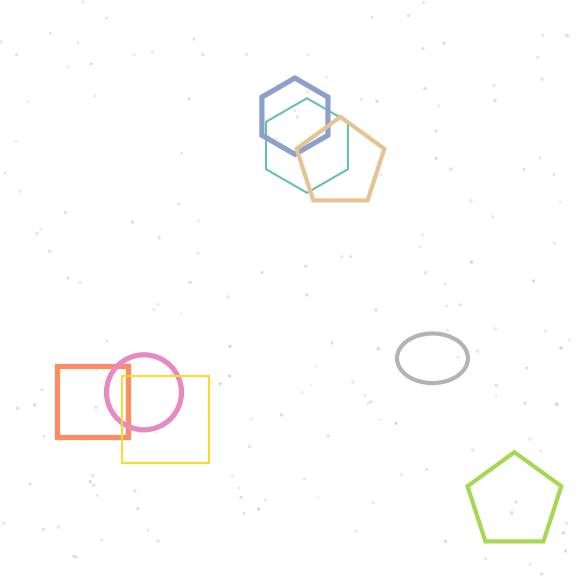[{"shape": "hexagon", "thickness": 1, "radius": 0.41, "center": [0.532, 0.747]}, {"shape": "square", "thickness": 2.5, "radius": 0.3, "center": [0.16, 0.304]}, {"shape": "hexagon", "thickness": 2.5, "radius": 0.33, "center": [0.511, 0.798]}, {"shape": "circle", "thickness": 2.5, "radius": 0.32, "center": [0.249, 0.32]}, {"shape": "pentagon", "thickness": 2, "radius": 0.43, "center": [0.891, 0.131]}, {"shape": "square", "thickness": 1, "radius": 0.38, "center": [0.286, 0.273]}, {"shape": "pentagon", "thickness": 2, "radius": 0.4, "center": [0.59, 0.717]}, {"shape": "oval", "thickness": 2, "radius": 0.31, "center": [0.749, 0.379]}]